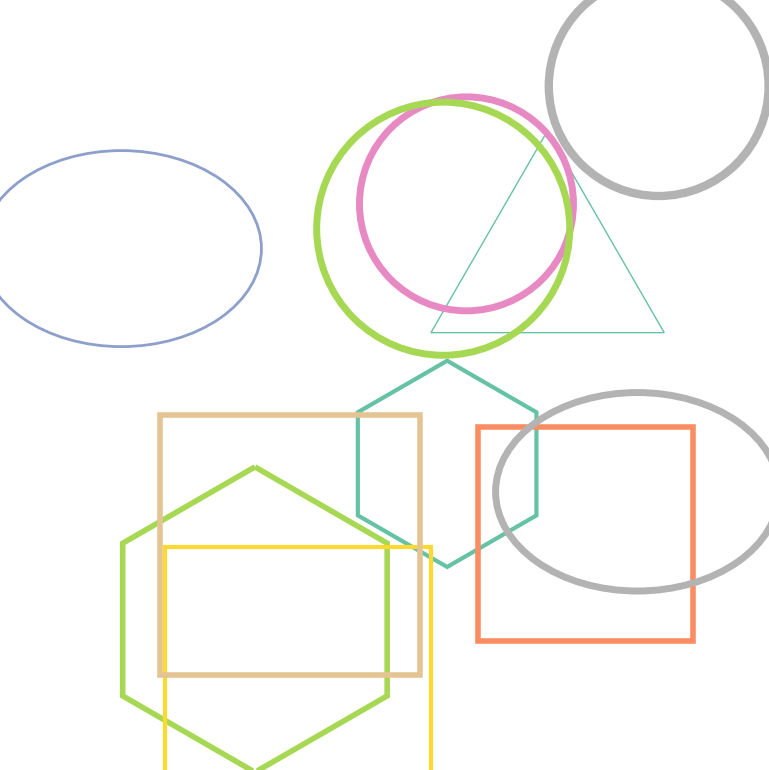[{"shape": "hexagon", "thickness": 1.5, "radius": 0.67, "center": [0.581, 0.398]}, {"shape": "triangle", "thickness": 0.5, "radius": 0.87, "center": [0.711, 0.655]}, {"shape": "square", "thickness": 2, "radius": 0.7, "center": [0.76, 0.307]}, {"shape": "oval", "thickness": 1, "radius": 0.91, "center": [0.158, 0.677]}, {"shape": "circle", "thickness": 2.5, "radius": 0.69, "center": [0.606, 0.735]}, {"shape": "hexagon", "thickness": 2, "radius": 0.99, "center": [0.331, 0.195]}, {"shape": "circle", "thickness": 2.5, "radius": 0.82, "center": [0.576, 0.703]}, {"shape": "square", "thickness": 1.5, "radius": 0.87, "center": [0.387, 0.117]}, {"shape": "square", "thickness": 2, "radius": 0.84, "center": [0.377, 0.293]}, {"shape": "oval", "thickness": 2.5, "radius": 0.92, "center": [0.828, 0.361]}, {"shape": "circle", "thickness": 3, "radius": 0.71, "center": [0.855, 0.888]}]